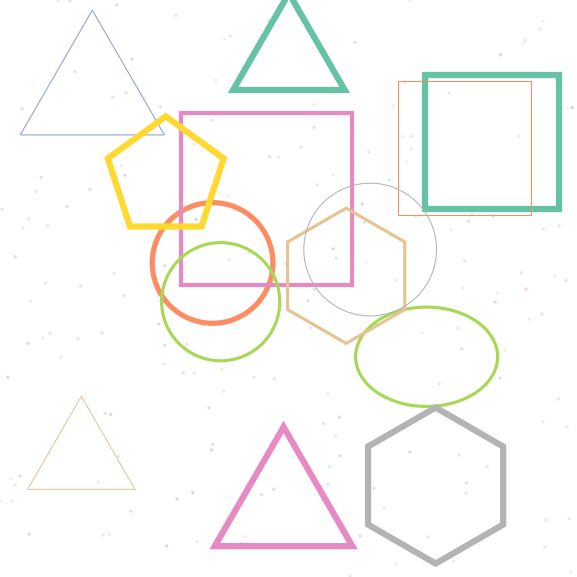[{"shape": "triangle", "thickness": 3, "radius": 0.56, "center": [0.5, 0.899]}, {"shape": "square", "thickness": 3, "radius": 0.58, "center": [0.852, 0.753]}, {"shape": "square", "thickness": 0.5, "radius": 0.58, "center": [0.804, 0.743]}, {"shape": "circle", "thickness": 2.5, "radius": 0.52, "center": [0.368, 0.544]}, {"shape": "triangle", "thickness": 0.5, "radius": 0.72, "center": [0.16, 0.838]}, {"shape": "triangle", "thickness": 3, "radius": 0.69, "center": [0.491, 0.122]}, {"shape": "square", "thickness": 2, "radius": 0.74, "center": [0.462, 0.655]}, {"shape": "circle", "thickness": 1.5, "radius": 0.51, "center": [0.382, 0.477]}, {"shape": "oval", "thickness": 1.5, "radius": 0.61, "center": [0.739, 0.381]}, {"shape": "pentagon", "thickness": 3, "radius": 0.53, "center": [0.287, 0.692]}, {"shape": "triangle", "thickness": 0.5, "radius": 0.54, "center": [0.141, 0.205]}, {"shape": "hexagon", "thickness": 1.5, "radius": 0.59, "center": [0.599, 0.522]}, {"shape": "hexagon", "thickness": 3, "radius": 0.68, "center": [0.754, 0.158]}, {"shape": "circle", "thickness": 0.5, "radius": 0.57, "center": [0.641, 0.567]}]